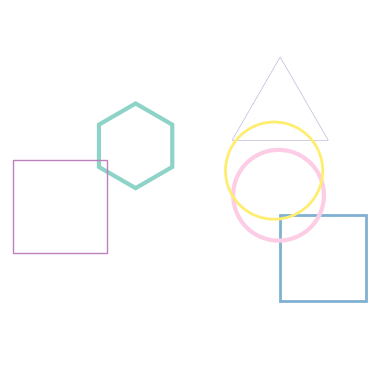[{"shape": "hexagon", "thickness": 3, "radius": 0.55, "center": [0.352, 0.621]}, {"shape": "triangle", "thickness": 0.5, "radius": 0.72, "center": [0.728, 0.708]}, {"shape": "square", "thickness": 2, "radius": 0.56, "center": [0.839, 0.329]}, {"shape": "circle", "thickness": 3, "radius": 0.59, "center": [0.724, 0.493]}, {"shape": "square", "thickness": 1, "radius": 0.61, "center": [0.156, 0.464]}, {"shape": "circle", "thickness": 2, "radius": 0.63, "center": [0.712, 0.557]}]